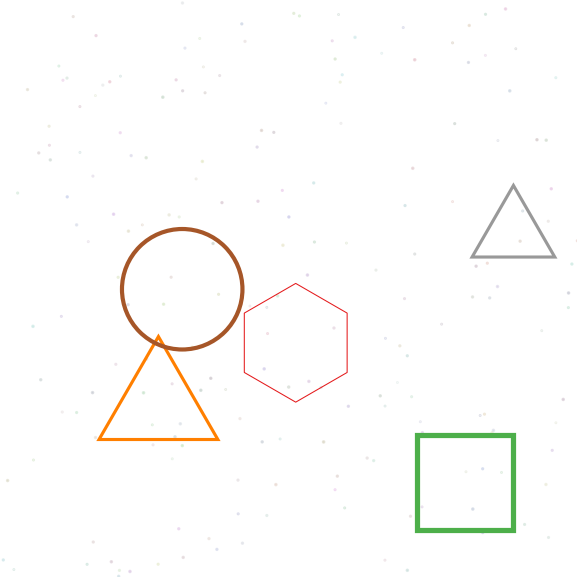[{"shape": "hexagon", "thickness": 0.5, "radius": 0.51, "center": [0.512, 0.406]}, {"shape": "square", "thickness": 2.5, "radius": 0.41, "center": [0.805, 0.164]}, {"shape": "triangle", "thickness": 1.5, "radius": 0.59, "center": [0.274, 0.297]}, {"shape": "circle", "thickness": 2, "radius": 0.52, "center": [0.316, 0.498]}, {"shape": "triangle", "thickness": 1.5, "radius": 0.41, "center": [0.889, 0.595]}]